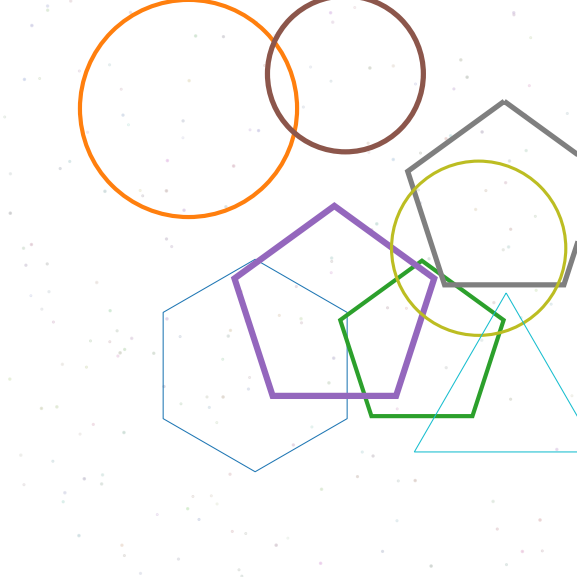[{"shape": "hexagon", "thickness": 0.5, "radius": 0.92, "center": [0.442, 0.366]}, {"shape": "circle", "thickness": 2, "radius": 0.94, "center": [0.326, 0.811]}, {"shape": "pentagon", "thickness": 2, "radius": 0.74, "center": [0.731, 0.399]}, {"shape": "pentagon", "thickness": 3, "radius": 0.91, "center": [0.579, 0.461]}, {"shape": "circle", "thickness": 2.5, "radius": 0.67, "center": [0.598, 0.871]}, {"shape": "pentagon", "thickness": 2.5, "radius": 0.88, "center": [0.873, 0.648]}, {"shape": "circle", "thickness": 1.5, "radius": 0.75, "center": [0.829, 0.569]}, {"shape": "triangle", "thickness": 0.5, "radius": 0.92, "center": [0.876, 0.308]}]